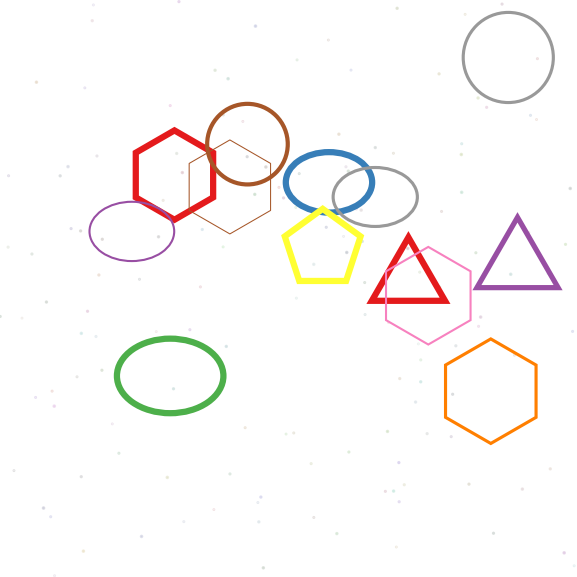[{"shape": "triangle", "thickness": 3, "radius": 0.37, "center": [0.707, 0.515]}, {"shape": "hexagon", "thickness": 3, "radius": 0.39, "center": [0.302, 0.696]}, {"shape": "oval", "thickness": 3, "radius": 0.37, "center": [0.57, 0.683]}, {"shape": "oval", "thickness": 3, "radius": 0.46, "center": [0.295, 0.348]}, {"shape": "oval", "thickness": 1, "radius": 0.37, "center": [0.228, 0.598]}, {"shape": "triangle", "thickness": 2.5, "radius": 0.41, "center": [0.896, 0.542]}, {"shape": "hexagon", "thickness": 1.5, "radius": 0.45, "center": [0.85, 0.322]}, {"shape": "pentagon", "thickness": 3, "radius": 0.35, "center": [0.559, 0.568]}, {"shape": "hexagon", "thickness": 0.5, "radius": 0.41, "center": [0.398, 0.675]}, {"shape": "circle", "thickness": 2, "radius": 0.35, "center": [0.429, 0.75]}, {"shape": "hexagon", "thickness": 1, "radius": 0.42, "center": [0.742, 0.487]}, {"shape": "circle", "thickness": 1.5, "radius": 0.39, "center": [0.88, 0.9]}, {"shape": "oval", "thickness": 1.5, "radius": 0.36, "center": [0.65, 0.658]}]